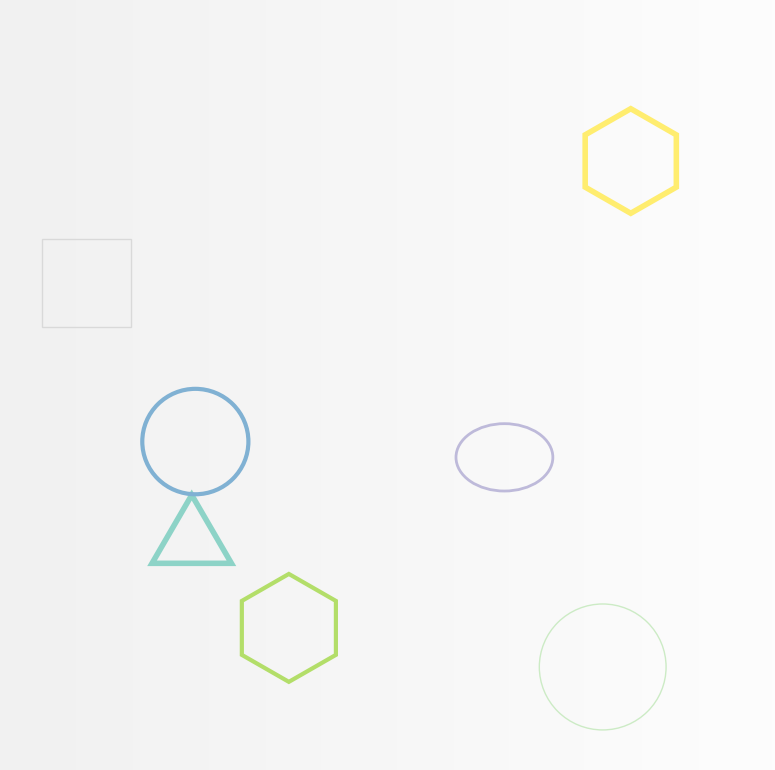[{"shape": "triangle", "thickness": 2, "radius": 0.3, "center": [0.247, 0.298]}, {"shape": "oval", "thickness": 1, "radius": 0.31, "center": [0.651, 0.406]}, {"shape": "circle", "thickness": 1.5, "radius": 0.34, "center": [0.252, 0.427]}, {"shape": "hexagon", "thickness": 1.5, "radius": 0.35, "center": [0.373, 0.185]}, {"shape": "square", "thickness": 0.5, "radius": 0.29, "center": [0.112, 0.633]}, {"shape": "circle", "thickness": 0.5, "radius": 0.41, "center": [0.778, 0.134]}, {"shape": "hexagon", "thickness": 2, "radius": 0.34, "center": [0.814, 0.791]}]